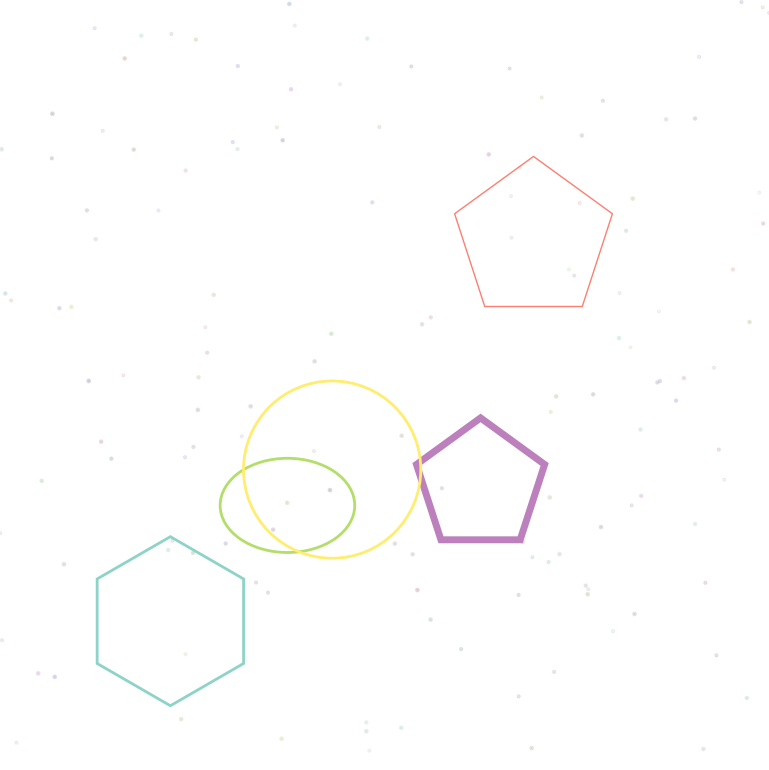[{"shape": "hexagon", "thickness": 1, "radius": 0.55, "center": [0.221, 0.193]}, {"shape": "pentagon", "thickness": 0.5, "radius": 0.54, "center": [0.693, 0.689]}, {"shape": "oval", "thickness": 1, "radius": 0.44, "center": [0.373, 0.344]}, {"shape": "pentagon", "thickness": 2.5, "radius": 0.44, "center": [0.624, 0.37]}, {"shape": "circle", "thickness": 1, "radius": 0.58, "center": [0.431, 0.39]}]